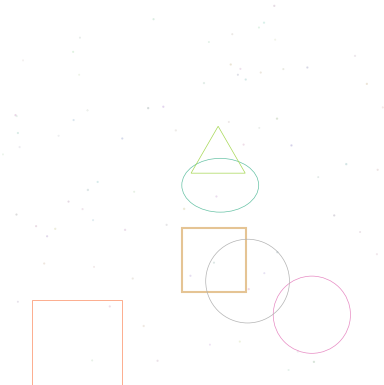[{"shape": "oval", "thickness": 0.5, "radius": 0.5, "center": [0.572, 0.519]}, {"shape": "square", "thickness": 0.5, "radius": 0.59, "center": [0.2, 0.105]}, {"shape": "circle", "thickness": 0.5, "radius": 0.5, "center": [0.81, 0.183]}, {"shape": "triangle", "thickness": 0.5, "radius": 0.41, "center": [0.567, 0.591]}, {"shape": "square", "thickness": 1.5, "radius": 0.42, "center": [0.556, 0.325]}, {"shape": "circle", "thickness": 0.5, "radius": 0.54, "center": [0.643, 0.27]}]